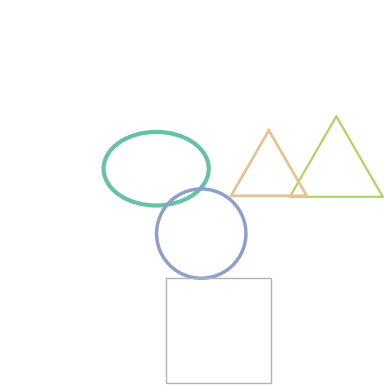[{"shape": "oval", "thickness": 3, "radius": 0.68, "center": [0.406, 0.562]}, {"shape": "circle", "thickness": 2.5, "radius": 0.58, "center": [0.523, 0.393]}, {"shape": "triangle", "thickness": 1.5, "radius": 0.7, "center": [0.873, 0.558]}, {"shape": "triangle", "thickness": 2, "radius": 0.57, "center": [0.698, 0.548]}, {"shape": "square", "thickness": 1, "radius": 0.68, "center": [0.567, 0.142]}]